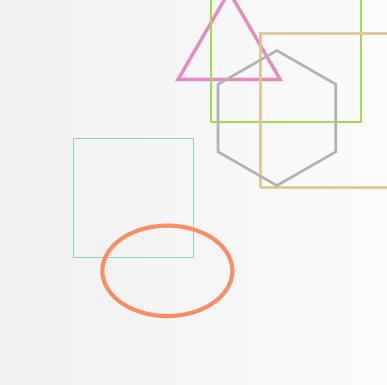[{"shape": "square", "thickness": 0.5, "radius": 0.77, "center": [0.344, 0.487]}, {"shape": "oval", "thickness": 3, "radius": 0.84, "center": [0.432, 0.297]}, {"shape": "triangle", "thickness": 2.5, "radius": 0.76, "center": [0.591, 0.87]}, {"shape": "square", "thickness": 1.5, "radius": 0.97, "center": [0.737, 0.878]}, {"shape": "square", "thickness": 2, "radius": 1.0, "center": [0.871, 0.714]}, {"shape": "hexagon", "thickness": 2, "radius": 0.88, "center": [0.715, 0.693]}]